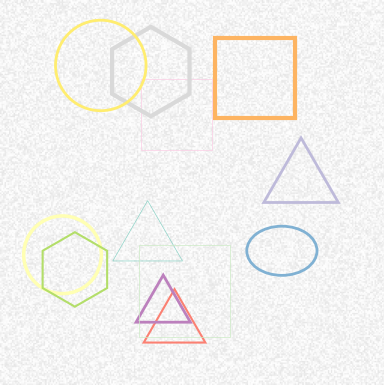[{"shape": "triangle", "thickness": 0.5, "radius": 0.52, "center": [0.383, 0.374]}, {"shape": "circle", "thickness": 2.5, "radius": 0.5, "center": [0.162, 0.338]}, {"shape": "triangle", "thickness": 2, "radius": 0.56, "center": [0.782, 0.53]}, {"shape": "triangle", "thickness": 1.5, "radius": 0.46, "center": [0.453, 0.156]}, {"shape": "oval", "thickness": 2, "radius": 0.46, "center": [0.732, 0.349]}, {"shape": "square", "thickness": 3, "radius": 0.52, "center": [0.662, 0.797]}, {"shape": "hexagon", "thickness": 1.5, "radius": 0.48, "center": [0.195, 0.3]}, {"shape": "square", "thickness": 0.5, "radius": 0.46, "center": [0.458, 0.703]}, {"shape": "hexagon", "thickness": 3, "radius": 0.58, "center": [0.392, 0.814]}, {"shape": "triangle", "thickness": 2, "radius": 0.41, "center": [0.424, 0.204]}, {"shape": "square", "thickness": 0.5, "radius": 0.59, "center": [0.479, 0.244]}, {"shape": "circle", "thickness": 2, "radius": 0.59, "center": [0.262, 0.83]}]